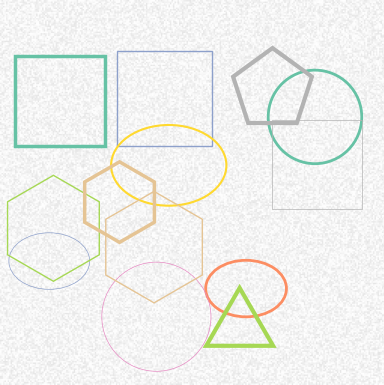[{"shape": "circle", "thickness": 2, "radius": 0.61, "center": [0.818, 0.696]}, {"shape": "square", "thickness": 2.5, "radius": 0.59, "center": [0.156, 0.737]}, {"shape": "oval", "thickness": 2, "radius": 0.52, "center": [0.639, 0.25]}, {"shape": "oval", "thickness": 0.5, "radius": 0.52, "center": [0.128, 0.322]}, {"shape": "square", "thickness": 1, "radius": 0.62, "center": [0.427, 0.744]}, {"shape": "circle", "thickness": 0.5, "radius": 0.71, "center": [0.406, 0.177]}, {"shape": "triangle", "thickness": 3, "radius": 0.5, "center": [0.622, 0.152]}, {"shape": "hexagon", "thickness": 1, "radius": 0.69, "center": [0.139, 0.407]}, {"shape": "oval", "thickness": 1.5, "radius": 0.75, "center": [0.438, 0.571]}, {"shape": "hexagon", "thickness": 1, "radius": 0.72, "center": [0.4, 0.358]}, {"shape": "hexagon", "thickness": 2.5, "radius": 0.52, "center": [0.31, 0.475]}, {"shape": "pentagon", "thickness": 3, "radius": 0.54, "center": [0.708, 0.768]}, {"shape": "square", "thickness": 0.5, "radius": 0.58, "center": [0.823, 0.573]}]